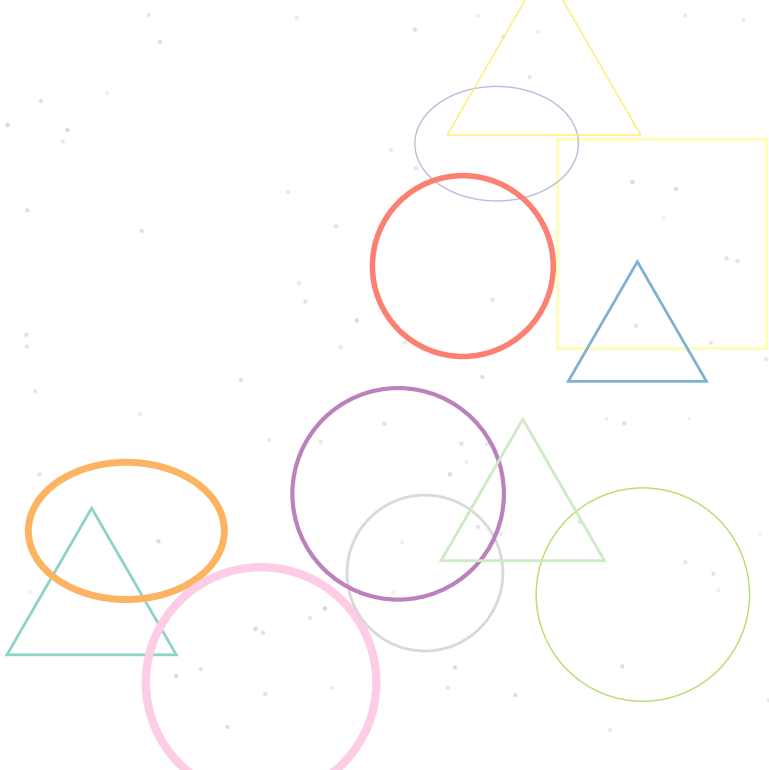[{"shape": "triangle", "thickness": 1, "radius": 0.64, "center": [0.119, 0.213]}, {"shape": "square", "thickness": 1, "radius": 0.68, "center": [0.859, 0.684]}, {"shape": "oval", "thickness": 0.5, "radius": 0.53, "center": [0.645, 0.813]}, {"shape": "circle", "thickness": 2, "radius": 0.59, "center": [0.601, 0.654]}, {"shape": "triangle", "thickness": 1, "radius": 0.52, "center": [0.828, 0.557]}, {"shape": "oval", "thickness": 2.5, "radius": 0.64, "center": [0.164, 0.311]}, {"shape": "circle", "thickness": 0.5, "radius": 0.69, "center": [0.835, 0.228]}, {"shape": "circle", "thickness": 3, "radius": 0.75, "center": [0.339, 0.114]}, {"shape": "circle", "thickness": 1, "radius": 0.51, "center": [0.552, 0.256]}, {"shape": "circle", "thickness": 1.5, "radius": 0.69, "center": [0.517, 0.359]}, {"shape": "triangle", "thickness": 1, "radius": 0.61, "center": [0.679, 0.333]}, {"shape": "triangle", "thickness": 0.5, "radius": 0.73, "center": [0.706, 0.897]}]